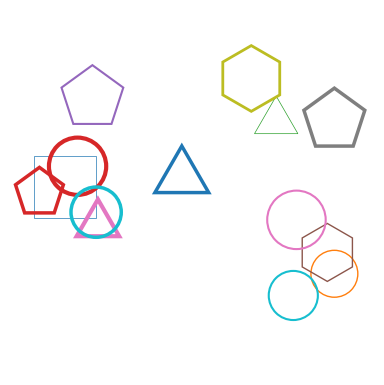[{"shape": "triangle", "thickness": 2.5, "radius": 0.4, "center": [0.472, 0.54]}, {"shape": "square", "thickness": 0.5, "radius": 0.4, "center": [0.168, 0.514]}, {"shape": "circle", "thickness": 1, "radius": 0.3, "center": [0.868, 0.289]}, {"shape": "triangle", "thickness": 0.5, "radius": 0.33, "center": [0.717, 0.685]}, {"shape": "pentagon", "thickness": 2.5, "radius": 0.33, "center": [0.102, 0.5]}, {"shape": "circle", "thickness": 3, "radius": 0.37, "center": [0.201, 0.568]}, {"shape": "pentagon", "thickness": 1.5, "radius": 0.42, "center": [0.24, 0.746]}, {"shape": "hexagon", "thickness": 1, "radius": 0.38, "center": [0.85, 0.344]}, {"shape": "circle", "thickness": 1.5, "radius": 0.38, "center": [0.77, 0.429]}, {"shape": "triangle", "thickness": 3, "radius": 0.32, "center": [0.254, 0.418]}, {"shape": "pentagon", "thickness": 2.5, "radius": 0.42, "center": [0.868, 0.688]}, {"shape": "hexagon", "thickness": 2, "radius": 0.43, "center": [0.653, 0.796]}, {"shape": "circle", "thickness": 2.5, "radius": 0.33, "center": [0.25, 0.449]}, {"shape": "circle", "thickness": 1.5, "radius": 0.32, "center": [0.762, 0.233]}]